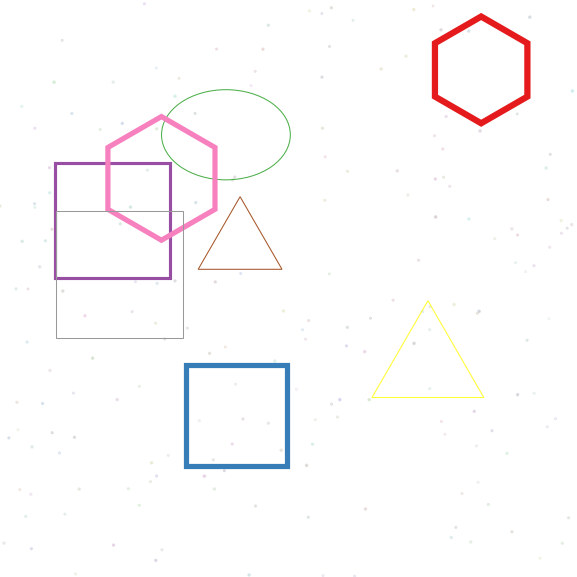[{"shape": "hexagon", "thickness": 3, "radius": 0.46, "center": [0.833, 0.878]}, {"shape": "square", "thickness": 2.5, "radius": 0.44, "center": [0.41, 0.28]}, {"shape": "oval", "thickness": 0.5, "radius": 0.56, "center": [0.391, 0.766]}, {"shape": "square", "thickness": 1.5, "radius": 0.5, "center": [0.195, 0.618]}, {"shape": "triangle", "thickness": 0.5, "radius": 0.56, "center": [0.741, 0.367]}, {"shape": "triangle", "thickness": 0.5, "radius": 0.42, "center": [0.416, 0.575]}, {"shape": "hexagon", "thickness": 2.5, "radius": 0.54, "center": [0.28, 0.69]}, {"shape": "square", "thickness": 0.5, "radius": 0.55, "center": [0.207, 0.524]}]